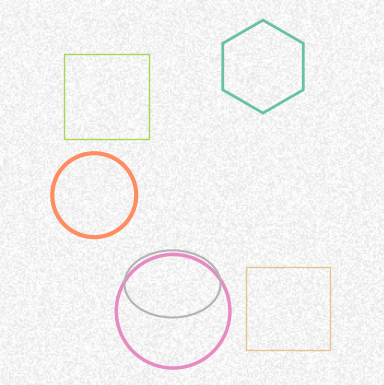[{"shape": "hexagon", "thickness": 2, "radius": 0.6, "center": [0.683, 0.827]}, {"shape": "circle", "thickness": 3, "radius": 0.55, "center": [0.245, 0.493]}, {"shape": "circle", "thickness": 2.5, "radius": 0.74, "center": [0.45, 0.192]}, {"shape": "square", "thickness": 1, "radius": 0.55, "center": [0.276, 0.749]}, {"shape": "square", "thickness": 1, "radius": 0.54, "center": [0.748, 0.199]}, {"shape": "oval", "thickness": 1.5, "radius": 0.62, "center": [0.448, 0.263]}]